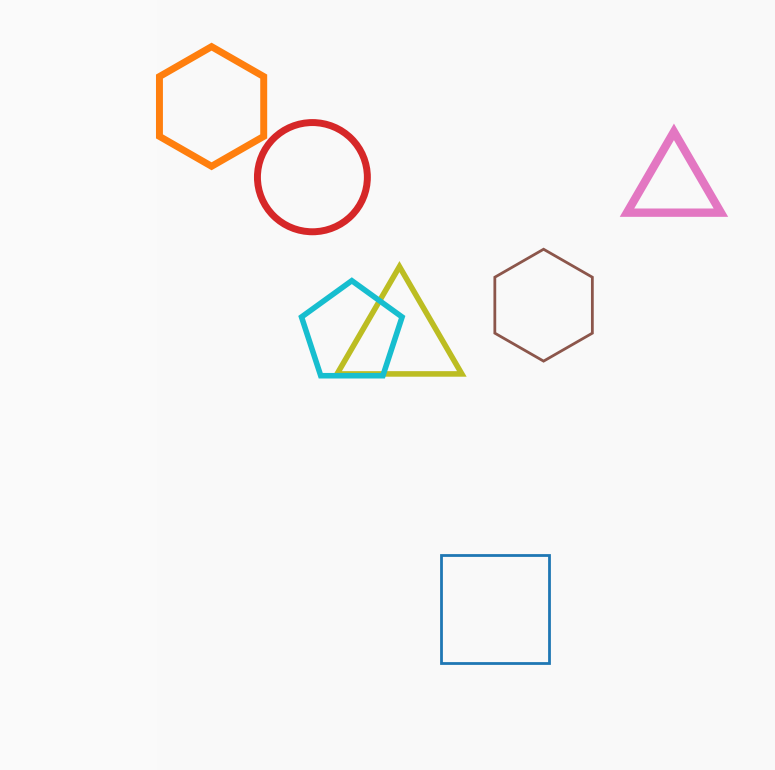[{"shape": "square", "thickness": 1, "radius": 0.35, "center": [0.639, 0.209]}, {"shape": "hexagon", "thickness": 2.5, "radius": 0.39, "center": [0.273, 0.862]}, {"shape": "circle", "thickness": 2.5, "radius": 0.35, "center": [0.403, 0.77]}, {"shape": "hexagon", "thickness": 1, "radius": 0.36, "center": [0.701, 0.604]}, {"shape": "triangle", "thickness": 3, "radius": 0.35, "center": [0.87, 0.759]}, {"shape": "triangle", "thickness": 2, "radius": 0.46, "center": [0.515, 0.561]}, {"shape": "pentagon", "thickness": 2, "radius": 0.34, "center": [0.454, 0.567]}]